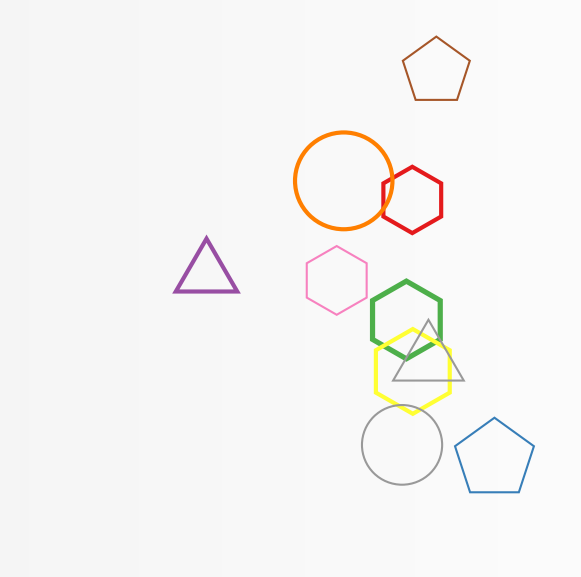[{"shape": "hexagon", "thickness": 2, "radius": 0.29, "center": [0.709, 0.653]}, {"shape": "pentagon", "thickness": 1, "radius": 0.36, "center": [0.851, 0.204]}, {"shape": "hexagon", "thickness": 2.5, "radius": 0.34, "center": [0.699, 0.445]}, {"shape": "triangle", "thickness": 2, "radius": 0.31, "center": [0.355, 0.525]}, {"shape": "circle", "thickness": 2, "radius": 0.42, "center": [0.591, 0.686]}, {"shape": "hexagon", "thickness": 2, "radius": 0.37, "center": [0.71, 0.356]}, {"shape": "pentagon", "thickness": 1, "radius": 0.3, "center": [0.751, 0.875]}, {"shape": "hexagon", "thickness": 1, "radius": 0.3, "center": [0.579, 0.514]}, {"shape": "circle", "thickness": 1, "radius": 0.34, "center": [0.692, 0.229]}, {"shape": "triangle", "thickness": 1, "radius": 0.35, "center": [0.737, 0.375]}]